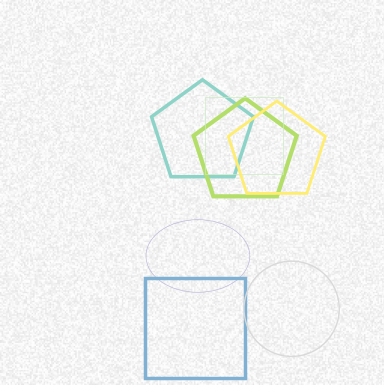[{"shape": "pentagon", "thickness": 2.5, "radius": 0.7, "center": [0.526, 0.654]}, {"shape": "oval", "thickness": 0.5, "radius": 0.67, "center": [0.514, 0.335]}, {"shape": "square", "thickness": 2.5, "radius": 0.65, "center": [0.507, 0.148]}, {"shape": "pentagon", "thickness": 3, "radius": 0.7, "center": [0.637, 0.604]}, {"shape": "circle", "thickness": 1, "radius": 0.62, "center": [0.757, 0.198]}, {"shape": "square", "thickness": 0.5, "radius": 0.5, "center": [0.634, 0.648]}, {"shape": "pentagon", "thickness": 2, "radius": 0.66, "center": [0.719, 0.605]}]